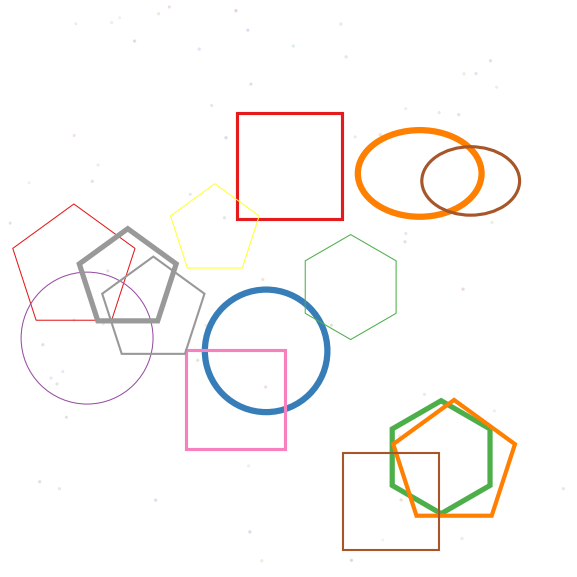[{"shape": "pentagon", "thickness": 0.5, "radius": 0.56, "center": [0.128, 0.535]}, {"shape": "square", "thickness": 1.5, "radius": 0.45, "center": [0.501, 0.712]}, {"shape": "circle", "thickness": 3, "radius": 0.53, "center": [0.461, 0.392]}, {"shape": "hexagon", "thickness": 2.5, "radius": 0.49, "center": [0.764, 0.207]}, {"shape": "hexagon", "thickness": 0.5, "radius": 0.45, "center": [0.607, 0.502]}, {"shape": "circle", "thickness": 0.5, "radius": 0.57, "center": [0.151, 0.414]}, {"shape": "pentagon", "thickness": 2, "radius": 0.55, "center": [0.786, 0.196]}, {"shape": "oval", "thickness": 3, "radius": 0.54, "center": [0.727, 0.699]}, {"shape": "pentagon", "thickness": 0.5, "radius": 0.4, "center": [0.372, 0.6]}, {"shape": "oval", "thickness": 1.5, "radius": 0.42, "center": [0.815, 0.686]}, {"shape": "square", "thickness": 1, "radius": 0.42, "center": [0.677, 0.131]}, {"shape": "square", "thickness": 1.5, "radius": 0.43, "center": [0.408, 0.308]}, {"shape": "pentagon", "thickness": 2.5, "radius": 0.44, "center": [0.221, 0.515]}, {"shape": "pentagon", "thickness": 1, "radius": 0.47, "center": [0.266, 0.462]}]